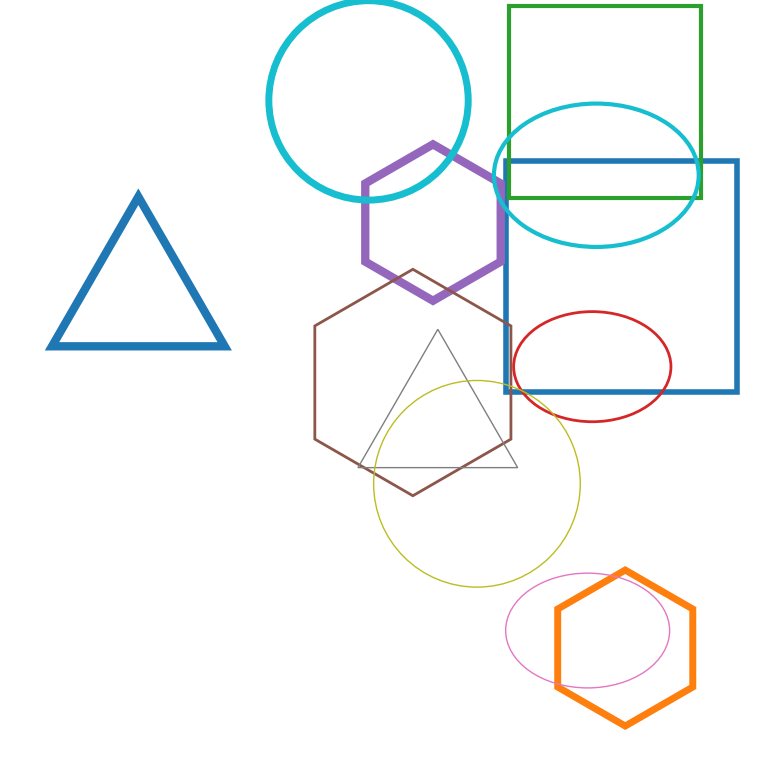[{"shape": "square", "thickness": 2, "radius": 0.75, "center": [0.807, 0.641]}, {"shape": "triangle", "thickness": 3, "radius": 0.65, "center": [0.18, 0.615]}, {"shape": "hexagon", "thickness": 2.5, "radius": 0.51, "center": [0.812, 0.158]}, {"shape": "square", "thickness": 1.5, "radius": 0.62, "center": [0.786, 0.867]}, {"shape": "oval", "thickness": 1, "radius": 0.51, "center": [0.769, 0.524]}, {"shape": "hexagon", "thickness": 3, "radius": 0.51, "center": [0.562, 0.711]}, {"shape": "hexagon", "thickness": 1, "radius": 0.74, "center": [0.536, 0.503]}, {"shape": "oval", "thickness": 0.5, "radius": 0.53, "center": [0.763, 0.181]}, {"shape": "triangle", "thickness": 0.5, "radius": 0.6, "center": [0.569, 0.453]}, {"shape": "circle", "thickness": 0.5, "radius": 0.67, "center": [0.619, 0.372]}, {"shape": "circle", "thickness": 2.5, "radius": 0.65, "center": [0.479, 0.87]}, {"shape": "oval", "thickness": 1.5, "radius": 0.66, "center": [0.774, 0.772]}]